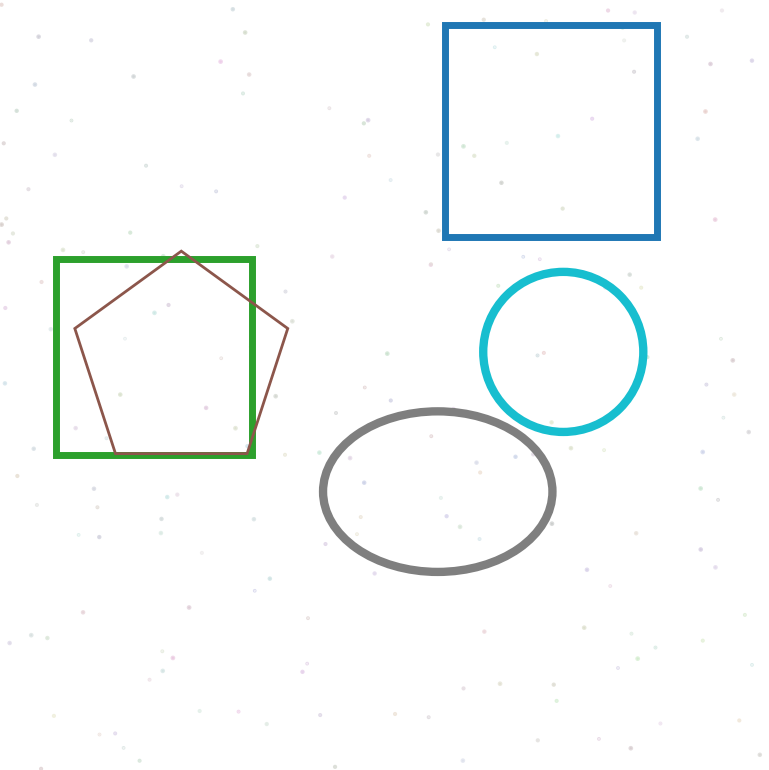[{"shape": "square", "thickness": 2.5, "radius": 0.69, "center": [0.715, 0.829]}, {"shape": "square", "thickness": 2.5, "radius": 0.64, "center": [0.2, 0.536]}, {"shape": "pentagon", "thickness": 1, "radius": 0.73, "center": [0.235, 0.528]}, {"shape": "oval", "thickness": 3, "radius": 0.74, "center": [0.569, 0.362]}, {"shape": "circle", "thickness": 3, "radius": 0.52, "center": [0.732, 0.543]}]